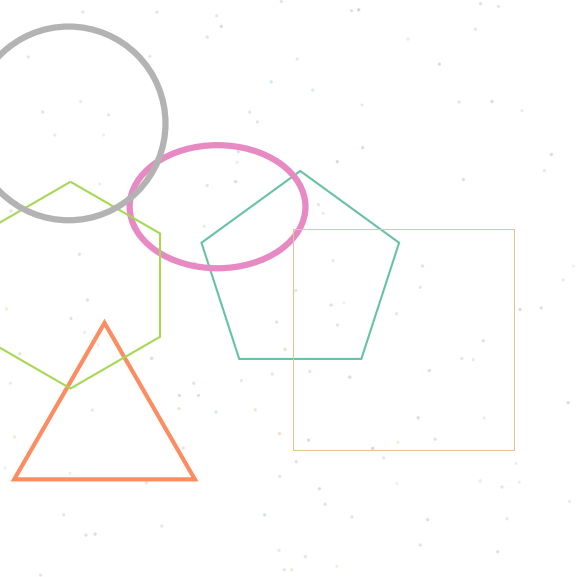[{"shape": "pentagon", "thickness": 1, "radius": 0.9, "center": [0.52, 0.523]}, {"shape": "triangle", "thickness": 2, "radius": 0.9, "center": [0.181, 0.259]}, {"shape": "oval", "thickness": 3, "radius": 0.76, "center": [0.377, 0.641]}, {"shape": "hexagon", "thickness": 1, "radius": 0.89, "center": [0.122, 0.505]}, {"shape": "square", "thickness": 0.5, "radius": 0.96, "center": [0.699, 0.412]}, {"shape": "circle", "thickness": 3, "radius": 0.84, "center": [0.119, 0.785]}]